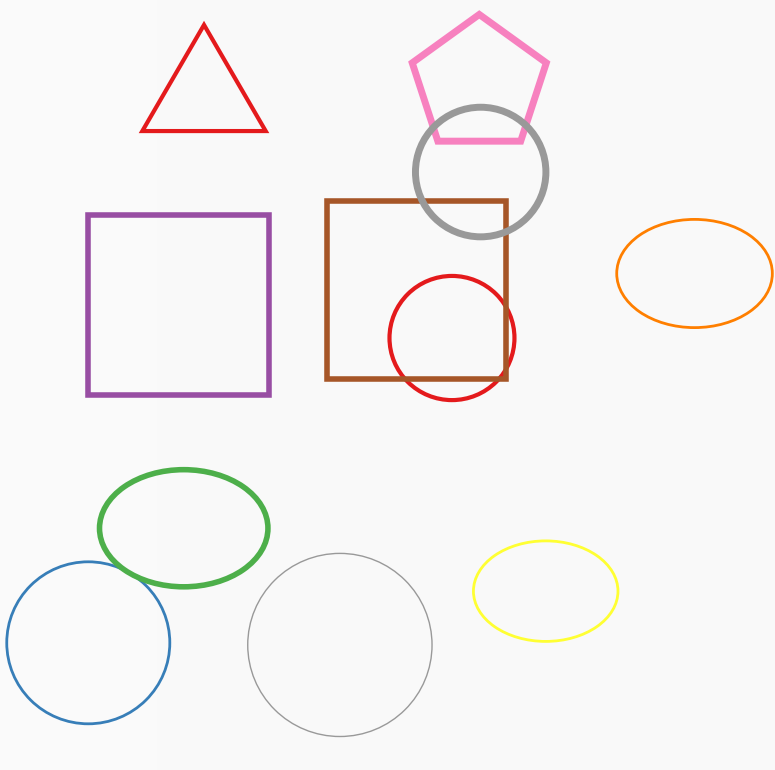[{"shape": "circle", "thickness": 1.5, "radius": 0.4, "center": [0.583, 0.561]}, {"shape": "triangle", "thickness": 1.5, "radius": 0.46, "center": [0.263, 0.876]}, {"shape": "circle", "thickness": 1, "radius": 0.53, "center": [0.114, 0.165]}, {"shape": "oval", "thickness": 2, "radius": 0.54, "center": [0.237, 0.314]}, {"shape": "square", "thickness": 2, "radius": 0.58, "center": [0.23, 0.604]}, {"shape": "oval", "thickness": 1, "radius": 0.5, "center": [0.896, 0.645]}, {"shape": "oval", "thickness": 1, "radius": 0.47, "center": [0.704, 0.232]}, {"shape": "square", "thickness": 2, "radius": 0.58, "center": [0.537, 0.624]}, {"shape": "pentagon", "thickness": 2.5, "radius": 0.45, "center": [0.618, 0.89]}, {"shape": "circle", "thickness": 2.5, "radius": 0.42, "center": [0.62, 0.777]}, {"shape": "circle", "thickness": 0.5, "radius": 0.59, "center": [0.439, 0.162]}]